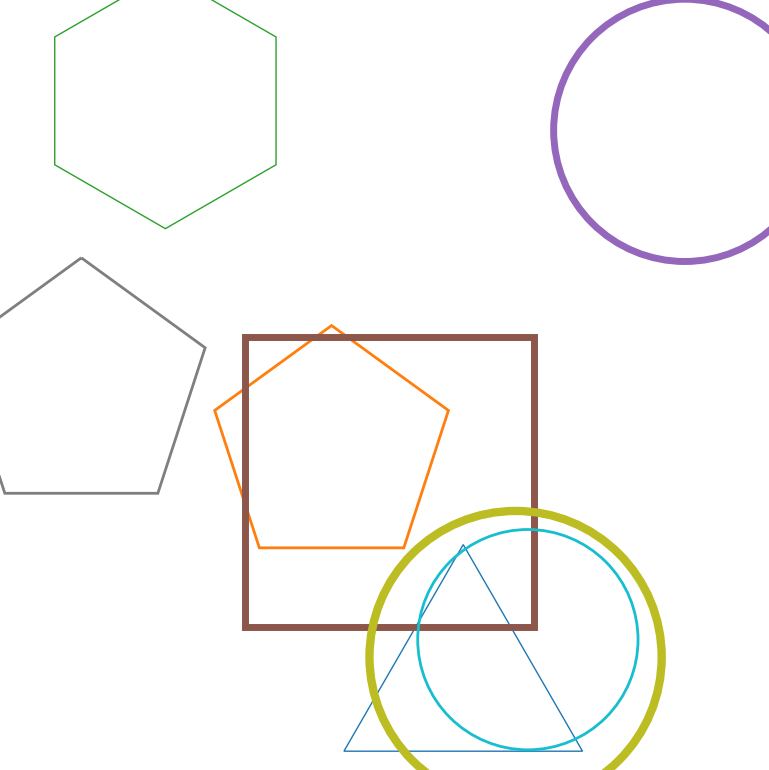[{"shape": "triangle", "thickness": 0.5, "radius": 0.89, "center": [0.602, 0.114]}, {"shape": "pentagon", "thickness": 1, "radius": 0.8, "center": [0.431, 0.418]}, {"shape": "hexagon", "thickness": 0.5, "radius": 0.83, "center": [0.215, 0.869]}, {"shape": "circle", "thickness": 2.5, "radius": 0.85, "center": [0.889, 0.831]}, {"shape": "square", "thickness": 2.5, "radius": 0.94, "center": [0.506, 0.374]}, {"shape": "pentagon", "thickness": 1, "radius": 0.85, "center": [0.106, 0.496]}, {"shape": "circle", "thickness": 3, "radius": 0.95, "center": [0.67, 0.147]}, {"shape": "circle", "thickness": 1, "radius": 0.72, "center": [0.686, 0.169]}]